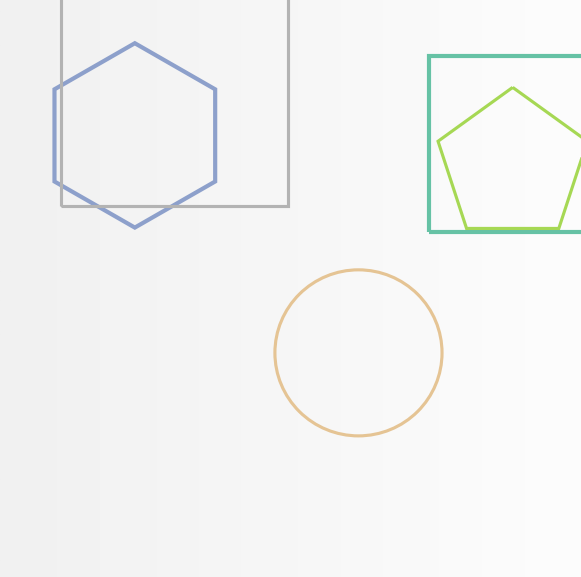[{"shape": "square", "thickness": 2, "radius": 0.77, "center": [0.891, 0.75]}, {"shape": "hexagon", "thickness": 2, "radius": 0.8, "center": [0.232, 0.765]}, {"shape": "pentagon", "thickness": 1.5, "radius": 0.68, "center": [0.882, 0.713]}, {"shape": "circle", "thickness": 1.5, "radius": 0.72, "center": [0.617, 0.388]}, {"shape": "square", "thickness": 1.5, "radius": 0.97, "center": [0.3, 0.837]}]